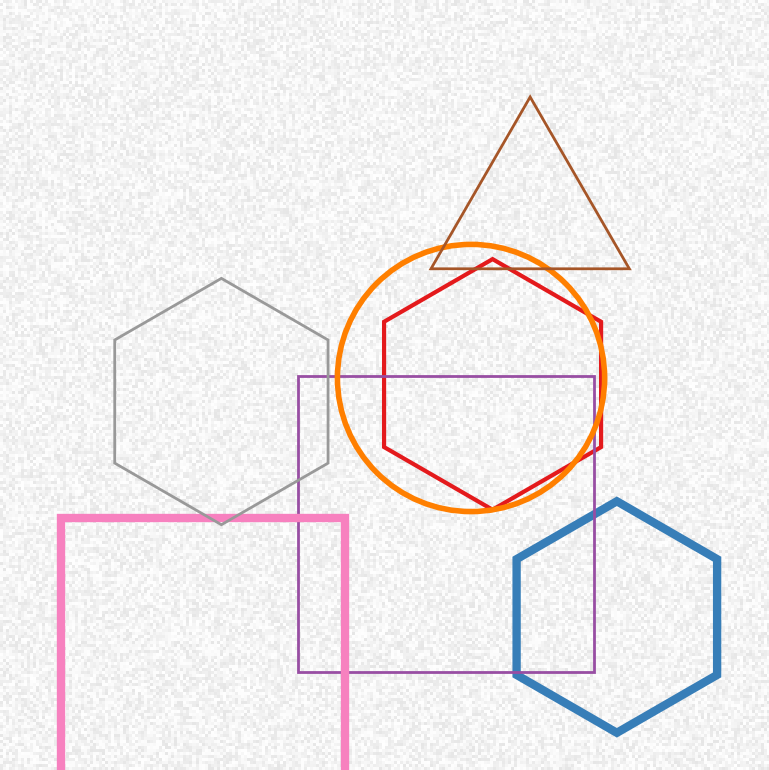[{"shape": "hexagon", "thickness": 1.5, "radius": 0.81, "center": [0.64, 0.501]}, {"shape": "hexagon", "thickness": 3, "radius": 0.75, "center": [0.801, 0.199]}, {"shape": "square", "thickness": 1, "radius": 0.96, "center": [0.579, 0.319]}, {"shape": "circle", "thickness": 2, "radius": 0.87, "center": [0.612, 0.509]}, {"shape": "triangle", "thickness": 1, "radius": 0.74, "center": [0.689, 0.725]}, {"shape": "square", "thickness": 3, "radius": 0.92, "center": [0.264, 0.142]}, {"shape": "hexagon", "thickness": 1, "radius": 0.8, "center": [0.288, 0.479]}]